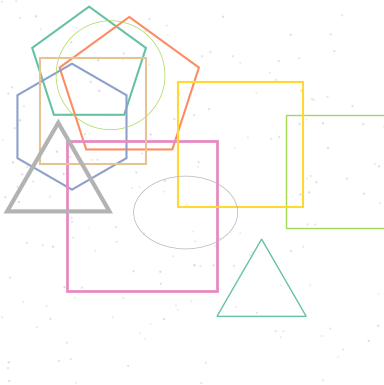[{"shape": "pentagon", "thickness": 1.5, "radius": 0.78, "center": [0.231, 0.827]}, {"shape": "triangle", "thickness": 1, "radius": 0.67, "center": [0.679, 0.245]}, {"shape": "pentagon", "thickness": 1.5, "radius": 0.95, "center": [0.336, 0.766]}, {"shape": "hexagon", "thickness": 1.5, "radius": 0.82, "center": [0.187, 0.671]}, {"shape": "square", "thickness": 2, "radius": 0.97, "center": [0.368, 0.44]}, {"shape": "circle", "thickness": 0.5, "radius": 0.71, "center": [0.287, 0.805]}, {"shape": "square", "thickness": 1, "radius": 0.73, "center": [0.888, 0.554]}, {"shape": "square", "thickness": 1.5, "radius": 0.81, "center": [0.625, 0.624]}, {"shape": "square", "thickness": 1.5, "radius": 0.69, "center": [0.243, 0.713]}, {"shape": "oval", "thickness": 0.5, "radius": 0.68, "center": [0.482, 0.448]}, {"shape": "triangle", "thickness": 3, "radius": 0.77, "center": [0.151, 0.528]}]